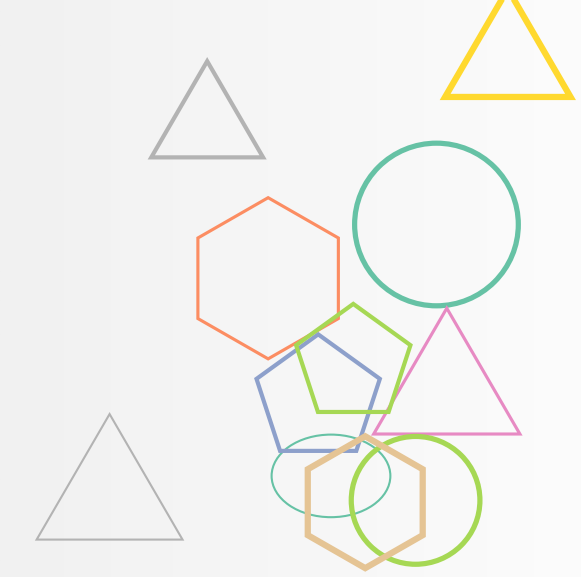[{"shape": "circle", "thickness": 2.5, "radius": 0.7, "center": [0.751, 0.61]}, {"shape": "oval", "thickness": 1, "radius": 0.51, "center": [0.569, 0.175]}, {"shape": "hexagon", "thickness": 1.5, "radius": 0.7, "center": [0.461, 0.517]}, {"shape": "pentagon", "thickness": 2, "radius": 0.56, "center": [0.547, 0.309]}, {"shape": "triangle", "thickness": 1.5, "radius": 0.73, "center": [0.769, 0.32]}, {"shape": "circle", "thickness": 2.5, "radius": 0.55, "center": [0.715, 0.133]}, {"shape": "pentagon", "thickness": 2, "radius": 0.52, "center": [0.608, 0.369]}, {"shape": "triangle", "thickness": 3, "radius": 0.62, "center": [0.874, 0.894]}, {"shape": "hexagon", "thickness": 3, "radius": 0.57, "center": [0.628, 0.13]}, {"shape": "triangle", "thickness": 1, "radius": 0.72, "center": [0.189, 0.137]}, {"shape": "triangle", "thickness": 2, "radius": 0.56, "center": [0.356, 0.782]}]